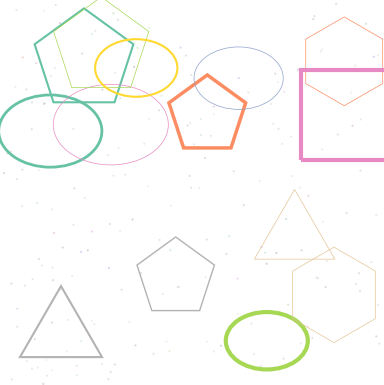[{"shape": "oval", "thickness": 2, "radius": 0.67, "center": [0.131, 0.66]}, {"shape": "pentagon", "thickness": 1.5, "radius": 0.67, "center": [0.218, 0.843]}, {"shape": "pentagon", "thickness": 2.5, "radius": 0.52, "center": [0.538, 0.701]}, {"shape": "hexagon", "thickness": 0.5, "radius": 0.58, "center": [0.894, 0.841]}, {"shape": "oval", "thickness": 0.5, "radius": 0.58, "center": [0.62, 0.797]}, {"shape": "square", "thickness": 3, "radius": 0.59, "center": [0.898, 0.701]}, {"shape": "oval", "thickness": 0.5, "radius": 0.75, "center": [0.288, 0.676]}, {"shape": "oval", "thickness": 3, "radius": 0.53, "center": [0.693, 0.115]}, {"shape": "pentagon", "thickness": 0.5, "radius": 0.65, "center": [0.263, 0.878]}, {"shape": "oval", "thickness": 1.5, "radius": 0.53, "center": [0.354, 0.823]}, {"shape": "hexagon", "thickness": 0.5, "radius": 0.62, "center": [0.867, 0.234]}, {"shape": "triangle", "thickness": 0.5, "radius": 0.6, "center": [0.765, 0.387]}, {"shape": "triangle", "thickness": 1.5, "radius": 0.61, "center": [0.158, 0.134]}, {"shape": "pentagon", "thickness": 1, "radius": 0.53, "center": [0.456, 0.279]}]